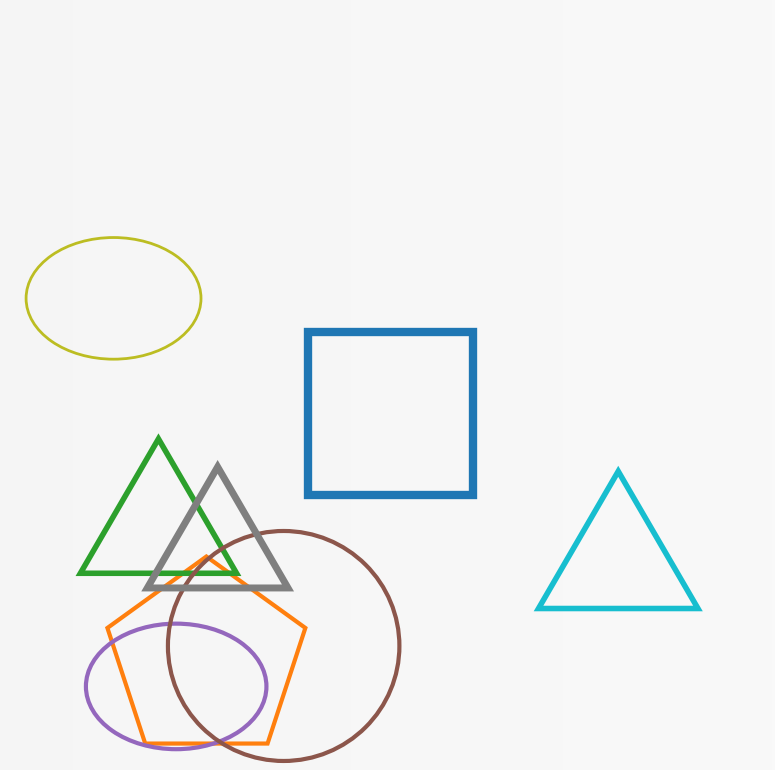[{"shape": "square", "thickness": 3, "radius": 0.53, "center": [0.504, 0.463]}, {"shape": "pentagon", "thickness": 1.5, "radius": 0.67, "center": [0.266, 0.143]}, {"shape": "triangle", "thickness": 2, "radius": 0.58, "center": [0.204, 0.314]}, {"shape": "oval", "thickness": 1.5, "radius": 0.58, "center": [0.227, 0.109]}, {"shape": "circle", "thickness": 1.5, "radius": 0.75, "center": [0.366, 0.161]}, {"shape": "triangle", "thickness": 2.5, "radius": 0.52, "center": [0.281, 0.289]}, {"shape": "oval", "thickness": 1, "radius": 0.56, "center": [0.147, 0.613]}, {"shape": "triangle", "thickness": 2, "radius": 0.59, "center": [0.798, 0.269]}]